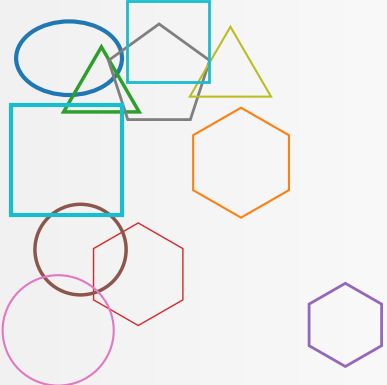[{"shape": "oval", "thickness": 3, "radius": 0.68, "center": [0.178, 0.849]}, {"shape": "hexagon", "thickness": 1.5, "radius": 0.71, "center": [0.622, 0.577]}, {"shape": "triangle", "thickness": 2.5, "radius": 0.56, "center": [0.262, 0.766]}, {"shape": "hexagon", "thickness": 1, "radius": 0.67, "center": [0.357, 0.288]}, {"shape": "hexagon", "thickness": 2, "radius": 0.54, "center": [0.891, 0.156]}, {"shape": "circle", "thickness": 2.5, "radius": 0.59, "center": [0.208, 0.352]}, {"shape": "circle", "thickness": 1.5, "radius": 0.72, "center": [0.15, 0.142]}, {"shape": "pentagon", "thickness": 2, "radius": 0.69, "center": [0.411, 0.8]}, {"shape": "triangle", "thickness": 1.5, "radius": 0.61, "center": [0.595, 0.81]}, {"shape": "square", "thickness": 3, "radius": 0.72, "center": [0.172, 0.585]}, {"shape": "square", "thickness": 2, "radius": 0.52, "center": [0.434, 0.892]}]